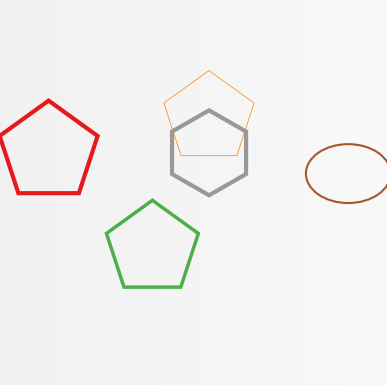[{"shape": "pentagon", "thickness": 3, "radius": 0.66, "center": [0.125, 0.606]}, {"shape": "pentagon", "thickness": 2.5, "radius": 0.62, "center": [0.393, 0.355]}, {"shape": "pentagon", "thickness": 0.5, "radius": 0.61, "center": [0.539, 0.695]}, {"shape": "oval", "thickness": 1.5, "radius": 0.55, "center": [0.899, 0.549]}, {"shape": "hexagon", "thickness": 3, "radius": 0.55, "center": [0.539, 0.603]}]